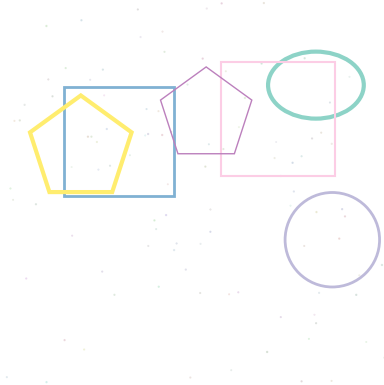[{"shape": "oval", "thickness": 3, "radius": 0.62, "center": [0.821, 0.779]}, {"shape": "circle", "thickness": 2, "radius": 0.61, "center": [0.863, 0.377]}, {"shape": "square", "thickness": 2, "radius": 0.71, "center": [0.309, 0.632]}, {"shape": "square", "thickness": 1.5, "radius": 0.74, "center": [0.723, 0.692]}, {"shape": "pentagon", "thickness": 1, "radius": 0.62, "center": [0.535, 0.702]}, {"shape": "pentagon", "thickness": 3, "radius": 0.69, "center": [0.21, 0.613]}]